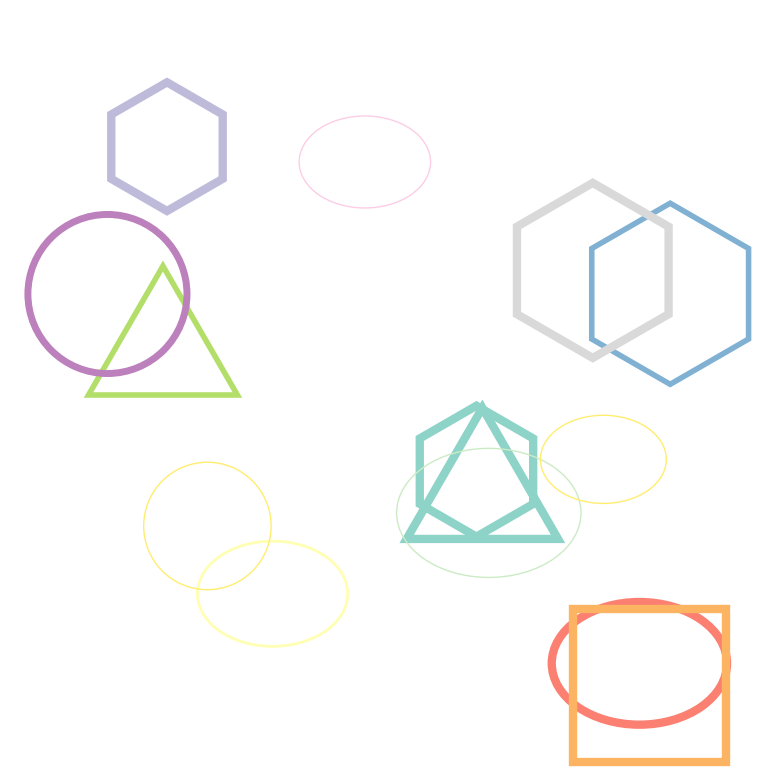[{"shape": "triangle", "thickness": 3, "radius": 0.57, "center": [0.626, 0.357]}, {"shape": "hexagon", "thickness": 3, "radius": 0.43, "center": [0.619, 0.388]}, {"shape": "oval", "thickness": 1, "radius": 0.49, "center": [0.354, 0.229]}, {"shape": "hexagon", "thickness": 3, "radius": 0.42, "center": [0.217, 0.81]}, {"shape": "oval", "thickness": 3, "radius": 0.57, "center": [0.83, 0.139]}, {"shape": "hexagon", "thickness": 2, "radius": 0.59, "center": [0.87, 0.618]}, {"shape": "square", "thickness": 3, "radius": 0.5, "center": [0.844, 0.11]}, {"shape": "triangle", "thickness": 2, "radius": 0.56, "center": [0.212, 0.543]}, {"shape": "oval", "thickness": 0.5, "radius": 0.43, "center": [0.474, 0.79]}, {"shape": "hexagon", "thickness": 3, "radius": 0.57, "center": [0.77, 0.649]}, {"shape": "circle", "thickness": 2.5, "radius": 0.52, "center": [0.14, 0.618]}, {"shape": "oval", "thickness": 0.5, "radius": 0.6, "center": [0.635, 0.334]}, {"shape": "oval", "thickness": 0.5, "radius": 0.41, "center": [0.784, 0.403]}, {"shape": "circle", "thickness": 0.5, "radius": 0.41, "center": [0.269, 0.317]}]